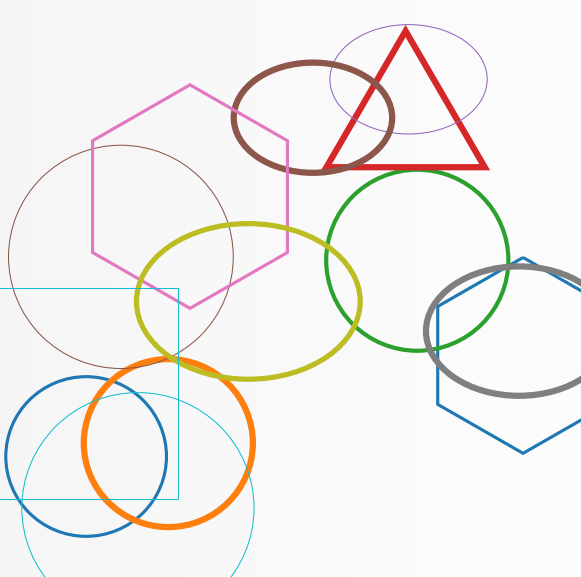[{"shape": "circle", "thickness": 1.5, "radius": 0.69, "center": [0.148, 0.209]}, {"shape": "hexagon", "thickness": 1.5, "radius": 0.85, "center": [0.9, 0.384]}, {"shape": "circle", "thickness": 3, "radius": 0.73, "center": [0.29, 0.232]}, {"shape": "circle", "thickness": 2, "radius": 0.78, "center": [0.718, 0.548]}, {"shape": "triangle", "thickness": 3, "radius": 0.79, "center": [0.698, 0.788]}, {"shape": "oval", "thickness": 0.5, "radius": 0.68, "center": [0.703, 0.862]}, {"shape": "circle", "thickness": 0.5, "radius": 0.97, "center": [0.208, 0.554]}, {"shape": "oval", "thickness": 3, "radius": 0.68, "center": [0.538, 0.795]}, {"shape": "hexagon", "thickness": 1.5, "radius": 0.97, "center": [0.327, 0.659]}, {"shape": "oval", "thickness": 3, "radius": 0.8, "center": [0.893, 0.426]}, {"shape": "oval", "thickness": 2.5, "radius": 0.96, "center": [0.427, 0.477]}, {"shape": "circle", "thickness": 0.5, "radius": 1.0, "center": [0.237, 0.12]}, {"shape": "square", "thickness": 0.5, "radius": 0.91, "center": [0.124, 0.318]}]